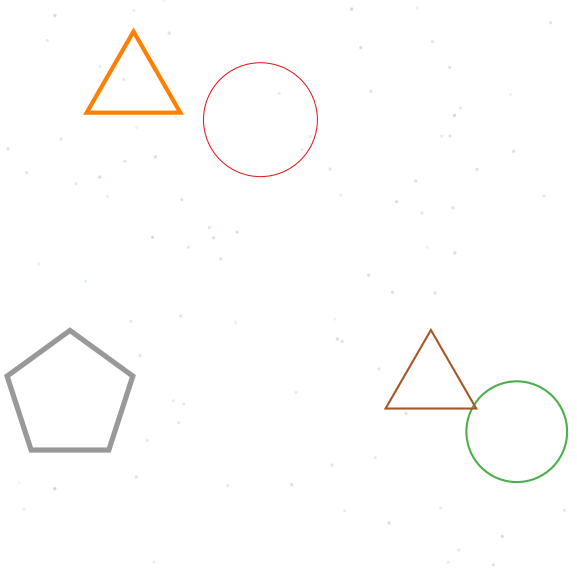[{"shape": "circle", "thickness": 0.5, "radius": 0.49, "center": [0.451, 0.792]}, {"shape": "circle", "thickness": 1, "radius": 0.44, "center": [0.895, 0.252]}, {"shape": "triangle", "thickness": 2, "radius": 0.47, "center": [0.231, 0.851]}, {"shape": "triangle", "thickness": 1, "radius": 0.45, "center": [0.746, 0.337]}, {"shape": "pentagon", "thickness": 2.5, "radius": 0.57, "center": [0.121, 0.312]}]